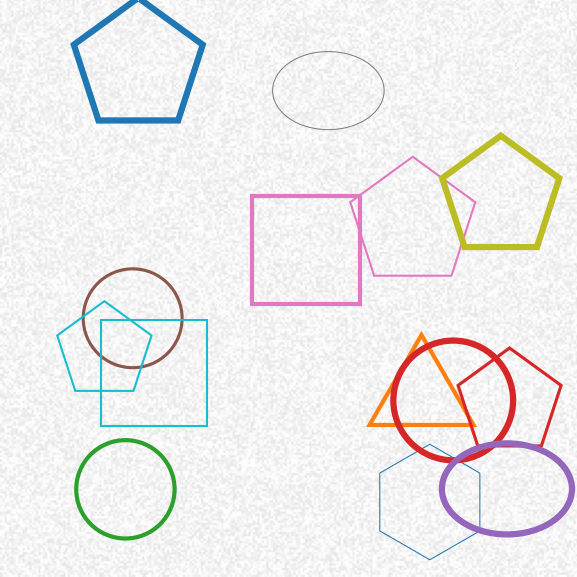[{"shape": "hexagon", "thickness": 0.5, "radius": 0.5, "center": [0.744, 0.13]}, {"shape": "pentagon", "thickness": 3, "radius": 0.59, "center": [0.239, 0.885]}, {"shape": "triangle", "thickness": 2, "radius": 0.52, "center": [0.73, 0.315]}, {"shape": "circle", "thickness": 2, "radius": 0.43, "center": [0.217, 0.152]}, {"shape": "circle", "thickness": 3, "radius": 0.52, "center": [0.785, 0.306]}, {"shape": "pentagon", "thickness": 1.5, "radius": 0.47, "center": [0.882, 0.303]}, {"shape": "oval", "thickness": 3, "radius": 0.56, "center": [0.878, 0.153]}, {"shape": "circle", "thickness": 1.5, "radius": 0.43, "center": [0.23, 0.448]}, {"shape": "pentagon", "thickness": 1, "radius": 0.57, "center": [0.715, 0.614]}, {"shape": "square", "thickness": 2, "radius": 0.47, "center": [0.53, 0.566]}, {"shape": "oval", "thickness": 0.5, "radius": 0.48, "center": [0.569, 0.842]}, {"shape": "pentagon", "thickness": 3, "radius": 0.53, "center": [0.867, 0.658]}, {"shape": "square", "thickness": 1, "radius": 0.46, "center": [0.267, 0.354]}, {"shape": "pentagon", "thickness": 1, "radius": 0.43, "center": [0.181, 0.392]}]